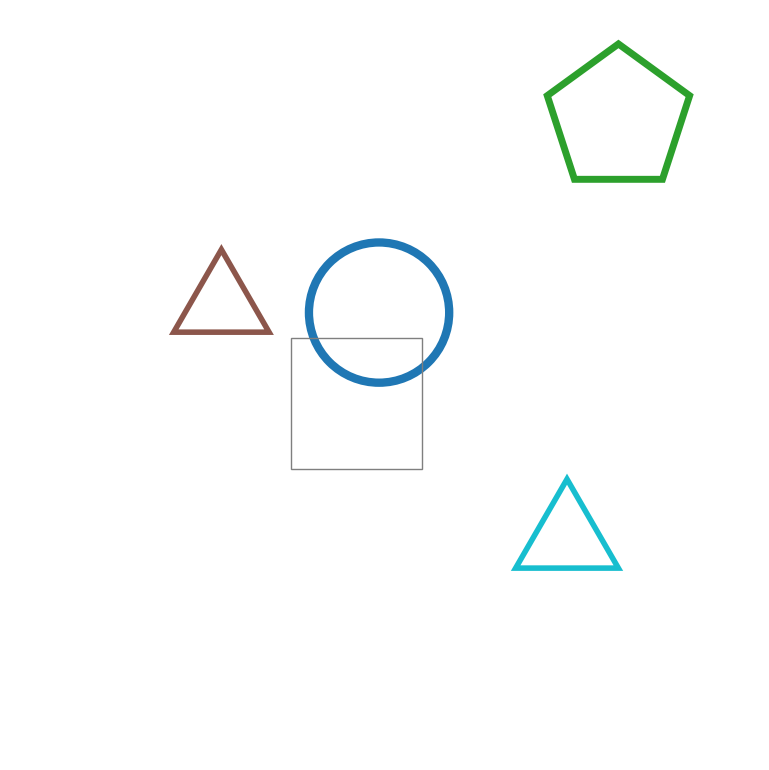[{"shape": "circle", "thickness": 3, "radius": 0.46, "center": [0.492, 0.594]}, {"shape": "pentagon", "thickness": 2.5, "radius": 0.49, "center": [0.803, 0.846]}, {"shape": "triangle", "thickness": 2, "radius": 0.36, "center": [0.288, 0.604]}, {"shape": "square", "thickness": 0.5, "radius": 0.43, "center": [0.463, 0.476]}, {"shape": "triangle", "thickness": 2, "radius": 0.39, "center": [0.736, 0.301]}]